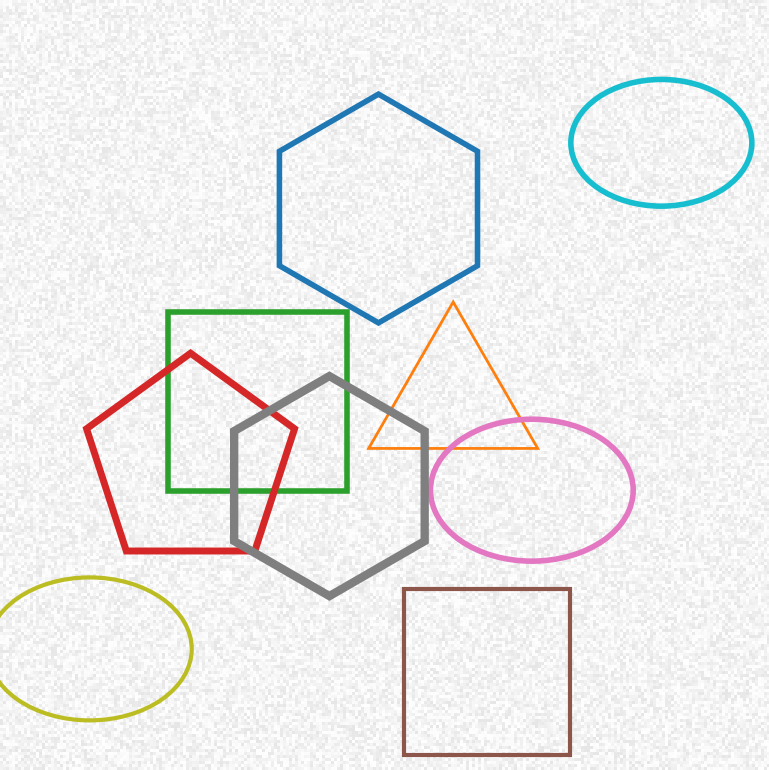[{"shape": "hexagon", "thickness": 2, "radius": 0.74, "center": [0.492, 0.729]}, {"shape": "triangle", "thickness": 1, "radius": 0.63, "center": [0.589, 0.481]}, {"shape": "square", "thickness": 2, "radius": 0.58, "center": [0.335, 0.479]}, {"shape": "pentagon", "thickness": 2.5, "radius": 0.71, "center": [0.247, 0.399]}, {"shape": "square", "thickness": 1.5, "radius": 0.54, "center": [0.633, 0.127]}, {"shape": "oval", "thickness": 2, "radius": 0.66, "center": [0.691, 0.363]}, {"shape": "hexagon", "thickness": 3, "radius": 0.71, "center": [0.428, 0.369]}, {"shape": "oval", "thickness": 1.5, "radius": 0.66, "center": [0.116, 0.157]}, {"shape": "oval", "thickness": 2, "radius": 0.59, "center": [0.859, 0.815]}]